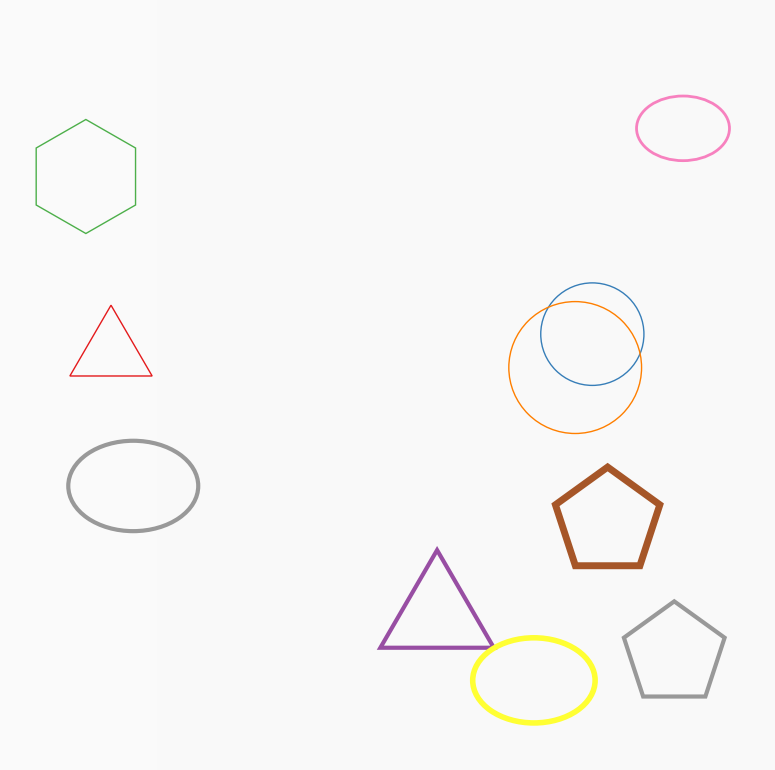[{"shape": "triangle", "thickness": 0.5, "radius": 0.31, "center": [0.143, 0.542]}, {"shape": "circle", "thickness": 0.5, "radius": 0.33, "center": [0.764, 0.566]}, {"shape": "hexagon", "thickness": 0.5, "radius": 0.37, "center": [0.111, 0.771]}, {"shape": "triangle", "thickness": 1.5, "radius": 0.42, "center": [0.564, 0.201]}, {"shape": "circle", "thickness": 0.5, "radius": 0.43, "center": [0.742, 0.523]}, {"shape": "oval", "thickness": 2, "radius": 0.39, "center": [0.689, 0.116]}, {"shape": "pentagon", "thickness": 2.5, "radius": 0.35, "center": [0.784, 0.323]}, {"shape": "oval", "thickness": 1, "radius": 0.3, "center": [0.881, 0.833]}, {"shape": "oval", "thickness": 1.5, "radius": 0.42, "center": [0.172, 0.369]}, {"shape": "pentagon", "thickness": 1.5, "radius": 0.34, "center": [0.87, 0.151]}]